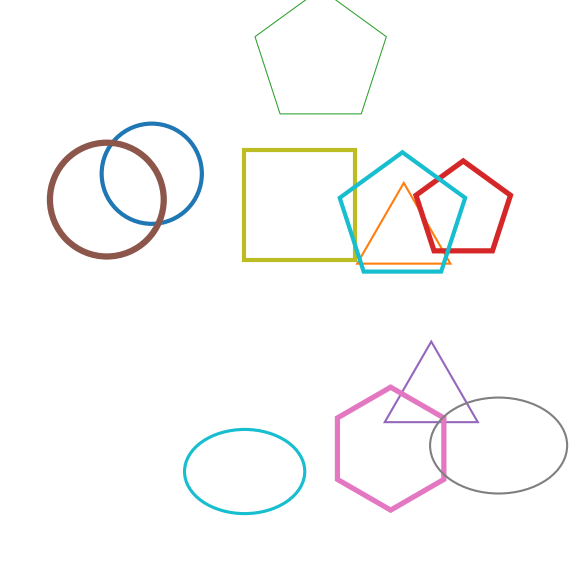[{"shape": "circle", "thickness": 2, "radius": 0.43, "center": [0.263, 0.698]}, {"shape": "triangle", "thickness": 1, "radius": 0.47, "center": [0.699, 0.589]}, {"shape": "pentagon", "thickness": 0.5, "radius": 0.6, "center": [0.555, 0.899]}, {"shape": "pentagon", "thickness": 2.5, "radius": 0.43, "center": [0.802, 0.634]}, {"shape": "triangle", "thickness": 1, "radius": 0.47, "center": [0.747, 0.315]}, {"shape": "circle", "thickness": 3, "radius": 0.49, "center": [0.185, 0.654]}, {"shape": "hexagon", "thickness": 2.5, "radius": 0.53, "center": [0.676, 0.222]}, {"shape": "oval", "thickness": 1, "radius": 0.59, "center": [0.863, 0.228]}, {"shape": "square", "thickness": 2, "radius": 0.48, "center": [0.519, 0.644]}, {"shape": "pentagon", "thickness": 2, "radius": 0.57, "center": [0.697, 0.621]}, {"shape": "oval", "thickness": 1.5, "radius": 0.52, "center": [0.424, 0.183]}]